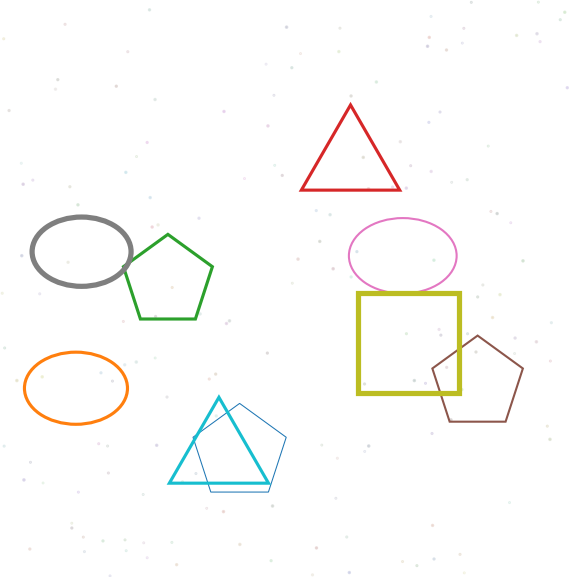[{"shape": "pentagon", "thickness": 0.5, "radius": 0.42, "center": [0.415, 0.216]}, {"shape": "oval", "thickness": 1.5, "radius": 0.45, "center": [0.132, 0.327]}, {"shape": "pentagon", "thickness": 1.5, "radius": 0.41, "center": [0.291, 0.512]}, {"shape": "triangle", "thickness": 1.5, "radius": 0.49, "center": [0.607, 0.719]}, {"shape": "pentagon", "thickness": 1, "radius": 0.41, "center": [0.827, 0.336]}, {"shape": "oval", "thickness": 1, "radius": 0.47, "center": [0.697, 0.556]}, {"shape": "oval", "thickness": 2.5, "radius": 0.43, "center": [0.141, 0.563]}, {"shape": "square", "thickness": 2.5, "radius": 0.44, "center": [0.708, 0.405]}, {"shape": "triangle", "thickness": 1.5, "radius": 0.5, "center": [0.379, 0.212]}]